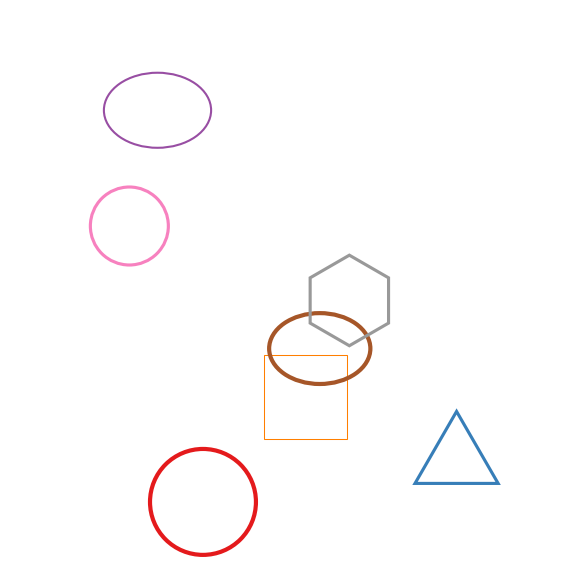[{"shape": "circle", "thickness": 2, "radius": 0.46, "center": [0.351, 0.13]}, {"shape": "triangle", "thickness": 1.5, "radius": 0.42, "center": [0.791, 0.204]}, {"shape": "oval", "thickness": 1, "radius": 0.46, "center": [0.273, 0.808]}, {"shape": "square", "thickness": 0.5, "radius": 0.36, "center": [0.529, 0.312]}, {"shape": "oval", "thickness": 2, "radius": 0.44, "center": [0.554, 0.396]}, {"shape": "circle", "thickness": 1.5, "radius": 0.34, "center": [0.224, 0.608]}, {"shape": "hexagon", "thickness": 1.5, "radius": 0.39, "center": [0.605, 0.479]}]